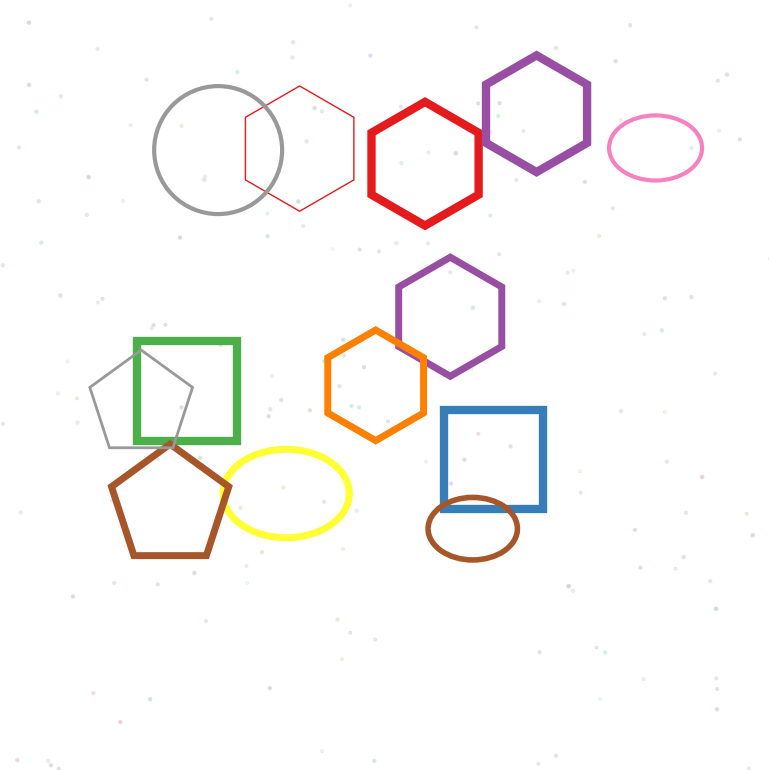[{"shape": "hexagon", "thickness": 3, "radius": 0.4, "center": [0.552, 0.787]}, {"shape": "hexagon", "thickness": 0.5, "radius": 0.41, "center": [0.389, 0.807]}, {"shape": "square", "thickness": 3, "radius": 0.32, "center": [0.641, 0.403]}, {"shape": "square", "thickness": 3, "radius": 0.32, "center": [0.242, 0.492]}, {"shape": "hexagon", "thickness": 2.5, "radius": 0.39, "center": [0.585, 0.589]}, {"shape": "hexagon", "thickness": 3, "radius": 0.38, "center": [0.697, 0.852]}, {"shape": "hexagon", "thickness": 2.5, "radius": 0.36, "center": [0.488, 0.5]}, {"shape": "oval", "thickness": 2.5, "radius": 0.41, "center": [0.372, 0.359]}, {"shape": "oval", "thickness": 2, "radius": 0.29, "center": [0.614, 0.313]}, {"shape": "pentagon", "thickness": 2.5, "radius": 0.4, "center": [0.221, 0.343]}, {"shape": "oval", "thickness": 1.5, "radius": 0.3, "center": [0.851, 0.808]}, {"shape": "circle", "thickness": 1.5, "radius": 0.42, "center": [0.283, 0.805]}, {"shape": "pentagon", "thickness": 1, "radius": 0.35, "center": [0.183, 0.475]}]